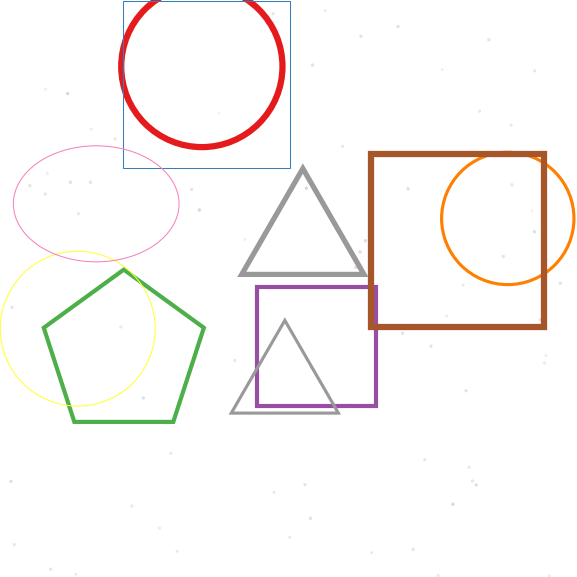[{"shape": "circle", "thickness": 3, "radius": 0.7, "center": [0.35, 0.884]}, {"shape": "square", "thickness": 0.5, "radius": 0.72, "center": [0.357, 0.853]}, {"shape": "pentagon", "thickness": 2, "radius": 0.73, "center": [0.214, 0.387]}, {"shape": "square", "thickness": 2, "radius": 0.52, "center": [0.548, 0.399]}, {"shape": "circle", "thickness": 1.5, "radius": 0.57, "center": [0.879, 0.621]}, {"shape": "circle", "thickness": 0.5, "radius": 0.67, "center": [0.135, 0.43]}, {"shape": "square", "thickness": 3, "radius": 0.75, "center": [0.792, 0.583]}, {"shape": "oval", "thickness": 0.5, "radius": 0.72, "center": [0.167, 0.646]}, {"shape": "triangle", "thickness": 2.5, "radius": 0.61, "center": [0.524, 0.585]}, {"shape": "triangle", "thickness": 1.5, "radius": 0.54, "center": [0.493, 0.337]}]